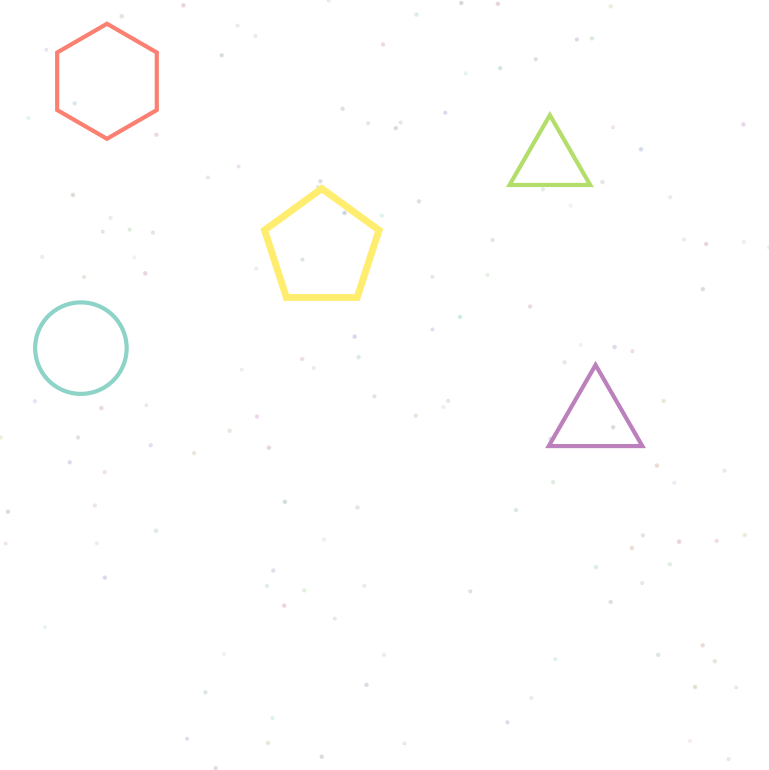[{"shape": "circle", "thickness": 1.5, "radius": 0.3, "center": [0.105, 0.548]}, {"shape": "hexagon", "thickness": 1.5, "radius": 0.37, "center": [0.139, 0.894]}, {"shape": "triangle", "thickness": 1.5, "radius": 0.3, "center": [0.714, 0.79]}, {"shape": "triangle", "thickness": 1.5, "radius": 0.35, "center": [0.773, 0.456]}, {"shape": "pentagon", "thickness": 2.5, "radius": 0.39, "center": [0.418, 0.677]}]